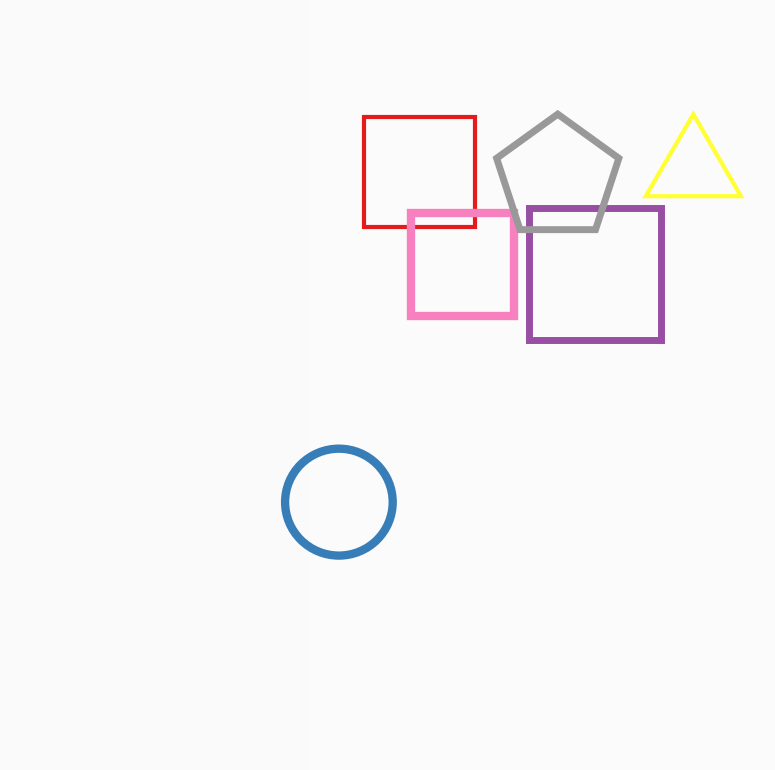[{"shape": "square", "thickness": 1.5, "radius": 0.36, "center": [0.542, 0.777]}, {"shape": "circle", "thickness": 3, "radius": 0.35, "center": [0.437, 0.348]}, {"shape": "square", "thickness": 2.5, "radius": 0.43, "center": [0.768, 0.644]}, {"shape": "triangle", "thickness": 1.5, "radius": 0.35, "center": [0.895, 0.781]}, {"shape": "square", "thickness": 3, "radius": 0.33, "center": [0.597, 0.657]}, {"shape": "pentagon", "thickness": 2.5, "radius": 0.41, "center": [0.72, 0.769]}]